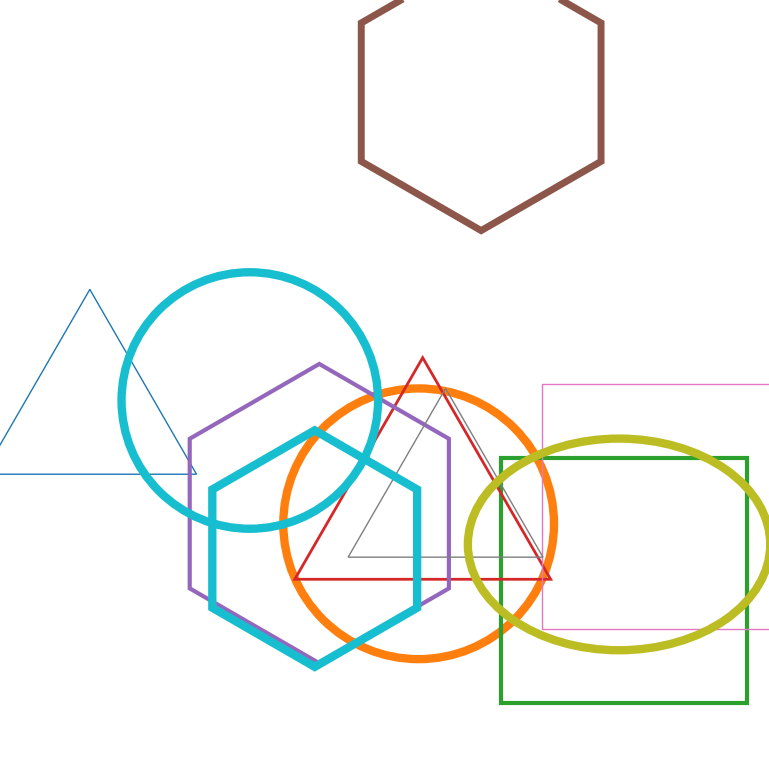[{"shape": "triangle", "thickness": 0.5, "radius": 0.8, "center": [0.117, 0.464]}, {"shape": "circle", "thickness": 3, "radius": 0.88, "center": [0.544, 0.32]}, {"shape": "square", "thickness": 1.5, "radius": 0.8, "center": [0.81, 0.246]}, {"shape": "triangle", "thickness": 1, "radius": 0.96, "center": [0.549, 0.344]}, {"shape": "hexagon", "thickness": 1.5, "radius": 0.97, "center": [0.415, 0.333]}, {"shape": "hexagon", "thickness": 2.5, "radius": 0.9, "center": [0.625, 0.88]}, {"shape": "square", "thickness": 0.5, "radius": 0.8, "center": [0.863, 0.342]}, {"shape": "triangle", "thickness": 0.5, "radius": 0.73, "center": [0.579, 0.349]}, {"shape": "oval", "thickness": 3, "radius": 0.98, "center": [0.804, 0.293]}, {"shape": "hexagon", "thickness": 3, "radius": 0.77, "center": [0.409, 0.288]}, {"shape": "circle", "thickness": 3, "radius": 0.83, "center": [0.324, 0.48]}]